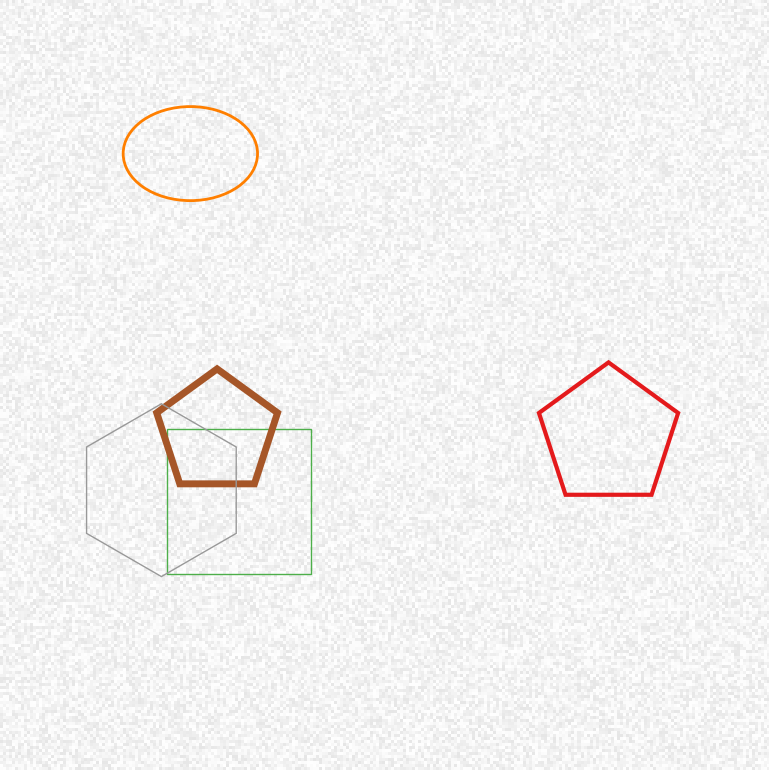[{"shape": "pentagon", "thickness": 1.5, "radius": 0.48, "center": [0.79, 0.434]}, {"shape": "square", "thickness": 0.5, "radius": 0.47, "center": [0.31, 0.349]}, {"shape": "oval", "thickness": 1, "radius": 0.44, "center": [0.247, 0.8]}, {"shape": "pentagon", "thickness": 2.5, "radius": 0.41, "center": [0.282, 0.438]}, {"shape": "hexagon", "thickness": 0.5, "radius": 0.56, "center": [0.21, 0.363]}]